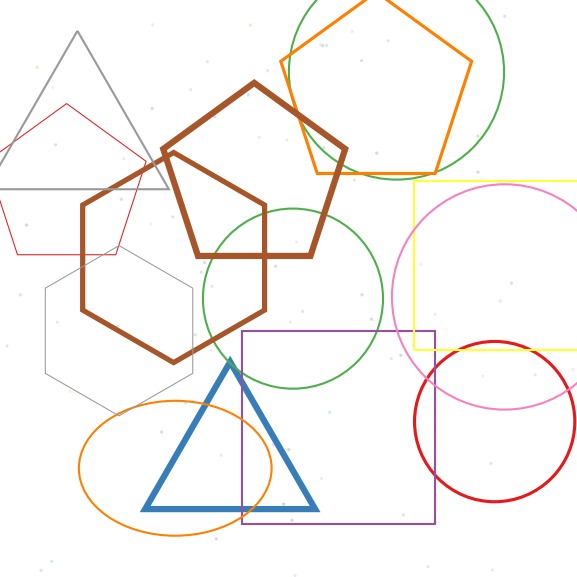[{"shape": "pentagon", "thickness": 0.5, "radius": 0.72, "center": [0.115, 0.675]}, {"shape": "circle", "thickness": 1.5, "radius": 0.69, "center": [0.857, 0.269]}, {"shape": "triangle", "thickness": 3, "radius": 0.85, "center": [0.399, 0.203]}, {"shape": "circle", "thickness": 1, "radius": 0.93, "center": [0.687, 0.874]}, {"shape": "circle", "thickness": 1, "radius": 0.78, "center": [0.507, 0.482]}, {"shape": "square", "thickness": 1, "radius": 0.84, "center": [0.586, 0.258]}, {"shape": "oval", "thickness": 1, "radius": 0.83, "center": [0.303, 0.188]}, {"shape": "pentagon", "thickness": 1.5, "radius": 0.87, "center": [0.651, 0.839]}, {"shape": "square", "thickness": 1, "radius": 0.73, "center": [0.863, 0.539]}, {"shape": "hexagon", "thickness": 2.5, "radius": 0.91, "center": [0.301, 0.553]}, {"shape": "pentagon", "thickness": 3, "radius": 0.83, "center": [0.44, 0.69]}, {"shape": "circle", "thickness": 1, "radius": 0.98, "center": [0.874, 0.485]}, {"shape": "triangle", "thickness": 1, "radius": 0.91, "center": [0.134, 0.763]}, {"shape": "hexagon", "thickness": 0.5, "radius": 0.74, "center": [0.206, 0.426]}]